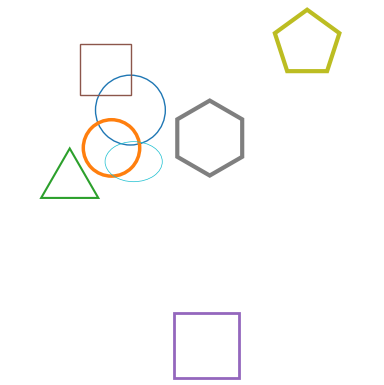[{"shape": "circle", "thickness": 1, "radius": 0.45, "center": [0.339, 0.714]}, {"shape": "circle", "thickness": 2.5, "radius": 0.37, "center": [0.29, 0.616]}, {"shape": "triangle", "thickness": 1.5, "radius": 0.43, "center": [0.181, 0.529]}, {"shape": "square", "thickness": 2, "radius": 0.42, "center": [0.536, 0.103]}, {"shape": "square", "thickness": 1, "radius": 0.33, "center": [0.274, 0.82]}, {"shape": "hexagon", "thickness": 3, "radius": 0.49, "center": [0.545, 0.641]}, {"shape": "pentagon", "thickness": 3, "radius": 0.44, "center": [0.798, 0.887]}, {"shape": "oval", "thickness": 0.5, "radius": 0.37, "center": [0.347, 0.58]}]